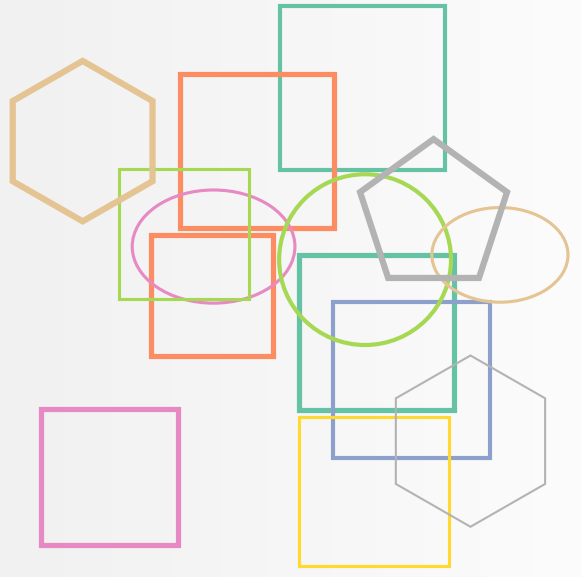[{"shape": "square", "thickness": 2.5, "radius": 0.67, "center": [0.648, 0.424]}, {"shape": "square", "thickness": 2, "radius": 0.71, "center": [0.624, 0.847]}, {"shape": "square", "thickness": 2.5, "radius": 0.66, "center": [0.442, 0.737]}, {"shape": "square", "thickness": 2.5, "radius": 0.53, "center": [0.365, 0.488]}, {"shape": "square", "thickness": 2, "radius": 0.68, "center": [0.707, 0.341]}, {"shape": "oval", "thickness": 1.5, "radius": 0.7, "center": [0.367, 0.572]}, {"shape": "square", "thickness": 2.5, "radius": 0.59, "center": [0.188, 0.172]}, {"shape": "square", "thickness": 1.5, "radius": 0.56, "center": [0.316, 0.594]}, {"shape": "circle", "thickness": 2, "radius": 0.74, "center": [0.628, 0.55]}, {"shape": "square", "thickness": 1.5, "radius": 0.65, "center": [0.644, 0.147]}, {"shape": "oval", "thickness": 1.5, "radius": 0.59, "center": [0.86, 0.558]}, {"shape": "hexagon", "thickness": 3, "radius": 0.69, "center": [0.142, 0.755]}, {"shape": "hexagon", "thickness": 1, "radius": 0.74, "center": [0.809, 0.235]}, {"shape": "pentagon", "thickness": 3, "radius": 0.66, "center": [0.746, 0.625]}]